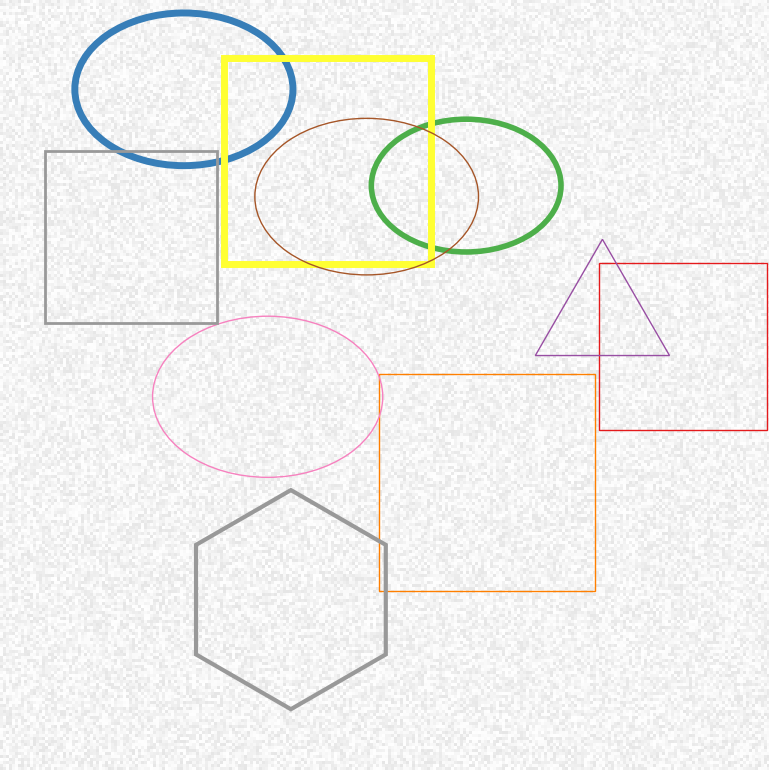[{"shape": "square", "thickness": 0.5, "radius": 0.54, "center": [0.887, 0.55]}, {"shape": "oval", "thickness": 2.5, "radius": 0.71, "center": [0.239, 0.884]}, {"shape": "oval", "thickness": 2, "radius": 0.62, "center": [0.605, 0.759]}, {"shape": "triangle", "thickness": 0.5, "radius": 0.5, "center": [0.782, 0.589]}, {"shape": "square", "thickness": 0.5, "radius": 0.7, "center": [0.633, 0.373]}, {"shape": "square", "thickness": 2.5, "radius": 0.67, "center": [0.425, 0.791]}, {"shape": "oval", "thickness": 0.5, "radius": 0.73, "center": [0.476, 0.745]}, {"shape": "oval", "thickness": 0.5, "radius": 0.75, "center": [0.348, 0.485]}, {"shape": "square", "thickness": 1, "radius": 0.56, "center": [0.17, 0.692]}, {"shape": "hexagon", "thickness": 1.5, "radius": 0.71, "center": [0.378, 0.221]}]